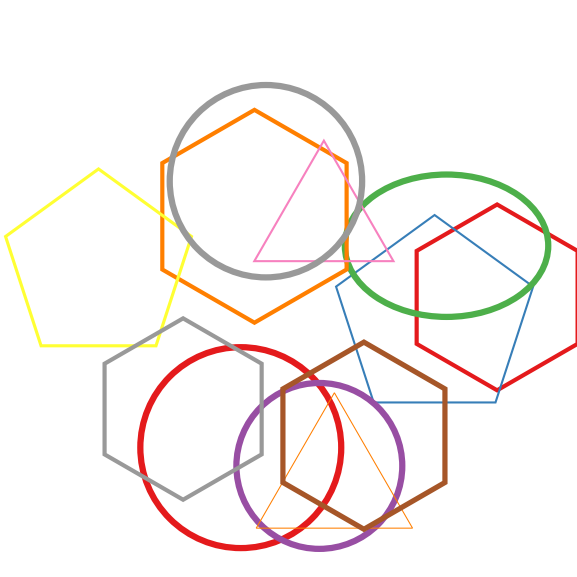[{"shape": "hexagon", "thickness": 2, "radius": 0.8, "center": [0.861, 0.484]}, {"shape": "circle", "thickness": 3, "radius": 0.87, "center": [0.417, 0.224]}, {"shape": "pentagon", "thickness": 1, "radius": 0.9, "center": [0.753, 0.447]}, {"shape": "oval", "thickness": 3, "radius": 0.88, "center": [0.773, 0.574]}, {"shape": "circle", "thickness": 3, "radius": 0.72, "center": [0.553, 0.192]}, {"shape": "hexagon", "thickness": 2, "radius": 0.92, "center": [0.441, 0.625]}, {"shape": "triangle", "thickness": 0.5, "radius": 0.78, "center": [0.579, 0.163]}, {"shape": "pentagon", "thickness": 1.5, "radius": 0.85, "center": [0.171, 0.537]}, {"shape": "hexagon", "thickness": 2.5, "radius": 0.81, "center": [0.63, 0.245]}, {"shape": "triangle", "thickness": 1, "radius": 0.7, "center": [0.561, 0.616]}, {"shape": "circle", "thickness": 3, "radius": 0.83, "center": [0.461, 0.685]}, {"shape": "hexagon", "thickness": 2, "radius": 0.79, "center": [0.317, 0.291]}]